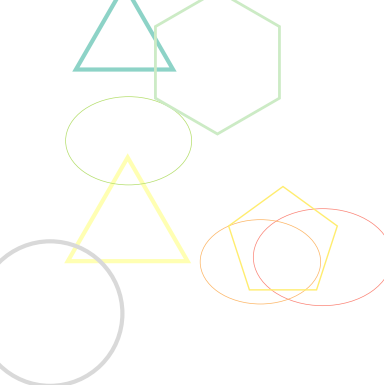[{"shape": "triangle", "thickness": 3, "radius": 0.73, "center": [0.323, 0.892]}, {"shape": "triangle", "thickness": 3, "radius": 0.9, "center": [0.332, 0.411]}, {"shape": "oval", "thickness": 0.5, "radius": 0.9, "center": [0.838, 0.332]}, {"shape": "oval", "thickness": 0.5, "radius": 0.78, "center": [0.676, 0.32]}, {"shape": "oval", "thickness": 0.5, "radius": 0.82, "center": [0.334, 0.634]}, {"shape": "circle", "thickness": 3, "radius": 0.94, "center": [0.13, 0.185]}, {"shape": "hexagon", "thickness": 2, "radius": 0.93, "center": [0.565, 0.838]}, {"shape": "pentagon", "thickness": 1, "radius": 0.74, "center": [0.735, 0.367]}]